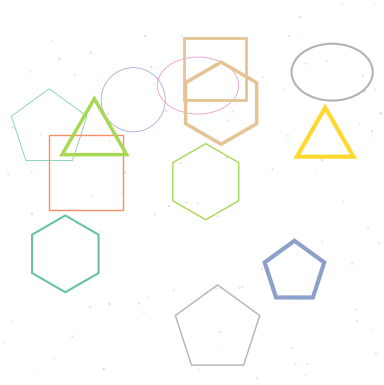[{"shape": "hexagon", "thickness": 1.5, "radius": 0.5, "center": [0.17, 0.341]}, {"shape": "pentagon", "thickness": 0.5, "radius": 0.52, "center": [0.128, 0.666]}, {"shape": "square", "thickness": 1, "radius": 0.48, "center": [0.223, 0.552]}, {"shape": "pentagon", "thickness": 3, "radius": 0.41, "center": [0.765, 0.293]}, {"shape": "circle", "thickness": 0.5, "radius": 0.42, "center": [0.346, 0.741]}, {"shape": "oval", "thickness": 0.5, "radius": 0.53, "center": [0.514, 0.778]}, {"shape": "hexagon", "thickness": 1, "radius": 0.49, "center": [0.534, 0.528]}, {"shape": "triangle", "thickness": 2.5, "radius": 0.48, "center": [0.245, 0.647]}, {"shape": "triangle", "thickness": 3, "radius": 0.43, "center": [0.845, 0.636]}, {"shape": "hexagon", "thickness": 2.5, "radius": 0.53, "center": [0.574, 0.732]}, {"shape": "square", "thickness": 2, "radius": 0.4, "center": [0.558, 0.82]}, {"shape": "oval", "thickness": 1.5, "radius": 0.53, "center": [0.863, 0.813]}, {"shape": "pentagon", "thickness": 1, "radius": 0.58, "center": [0.565, 0.145]}]